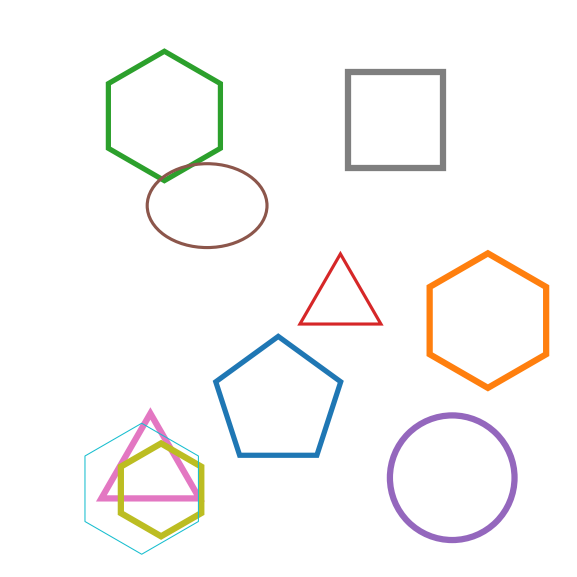[{"shape": "pentagon", "thickness": 2.5, "radius": 0.57, "center": [0.482, 0.303]}, {"shape": "hexagon", "thickness": 3, "radius": 0.58, "center": [0.845, 0.444]}, {"shape": "hexagon", "thickness": 2.5, "radius": 0.56, "center": [0.285, 0.798]}, {"shape": "triangle", "thickness": 1.5, "radius": 0.4, "center": [0.589, 0.479]}, {"shape": "circle", "thickness": 3, "radius": 0.54, "center": [0.783, 0.172]}, {"shape": "oval", "thickness": 1.5, "radius": 0.52, "center": [0.359, 0.643]}, {"shape": "triangle", "thickness": 3, "radius": 0.49, "center": [0.26, 0.185]}, {"shape": "square", "thickness": 3, "radius": 0.41, "center": [0.685, 0.791]}, {"shape": "hexagon", "thickness": 3, "radius": 0.4, "center": [0.279, 0.151]}, {"shape": "hexagon", "thickness": 0.5, "radius": 0.57, "center": [0.245, 0.153]}]